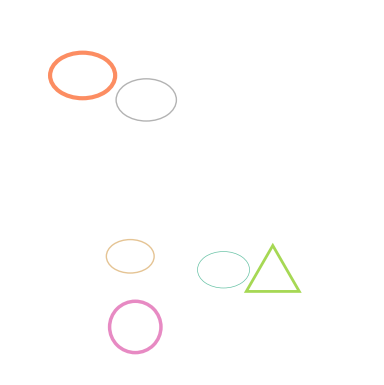[{"shape": "oval", "thickness": 0.5, "radius": 0.34, "center": [0.581, 0.299]}, {"shape": "oval", "thickness": 3, "radius": 0.42, "center": [0.215, 0.804]}, {"shape": "circle", "thickness": 2.5, "radius": 0.33, "center": [0.351, 0.151]}, {"shape": "triangle", "thickness": 2, "radius": 0.4, "center": [0.709, 0.283]}, {"shape": "oval", "thickness": 1, "radius": 0.31, "center": [0.338, 0.334]}, {"shape": "oval", "thickness": 1, "radius": 0.39, "center": [0.38, 0.74]}]